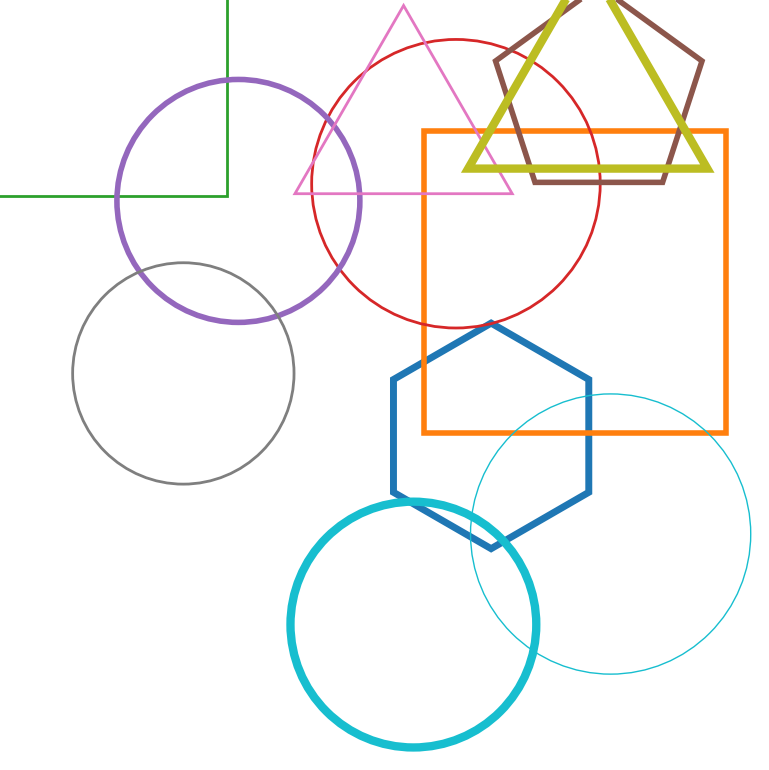[{"shape": "hexagon", "thickness": 2.5, "radius": 0.73, "center": [0.638, 0.434]}, {"shape": "square", "thickness": 2, "radius": 0.98, "center": [0.747, 0.633]}, {"shape": "square", "thickness": 1, "radius": 0.76, "center": [0.144, 0.896]}, {"shape": "circle", "thickness": 1, "radius": 0.94, "center": [0.592, 0.761]}, {"shape": "circle", "thickness": 2, "radius": 0.79, "center": [0.31, 0.739]}, {"shape": "pentagon", "thickness": 2, "radius": 0.7, "center": [0.778, 0.877]}, {"shape": "triangle", "thickness": 1, "radius": 0.81, "center": [0.524, 0.83]}, {"shape": "circle", "thickness": 1, "radius": 0.72, "center": [0.238, 0.515]}, {"shape": "triangle", "thickness": 3, "radius": 0.9, "center": [0.763, 0.871]}, {"shape": "circle", "thickness": 0.5, "radius": 0.91, "center": [0.793, 0.306]}, {"shape": "circle", "thickness": 3, "radius": 0.8, "center": [0.537, 0.189]}]